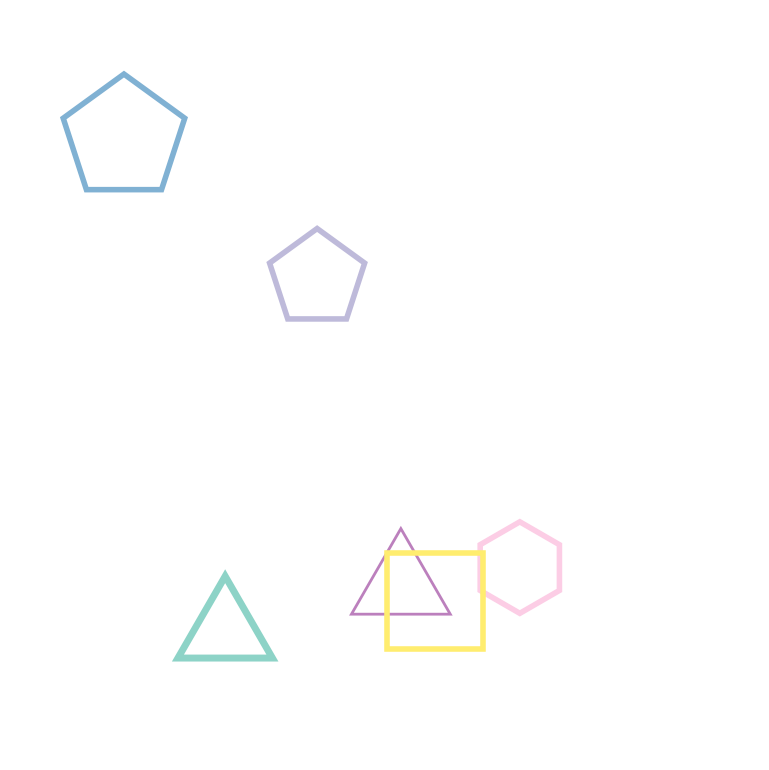[{"shape": "triangle", "thickness": 2.5, "radius": 0.35, "center": [0.292, 0.181]}, {"shape": "pentagon", "thickness": 2, "radius": 0.32, "center": [0.412, 0.638]}, {"shape": "pentagon", "thickness": 2, "radius": 0.41, "center": [0.161, 0.821]}, {"shape": "hexagon", "thickness": 2, "radius": 0.3, "center": [0.675, 0.263]}, {"shape": "triangle", "thickness": 1, "radius": 0.37, "center": [0.521, 0.239]}, {"shape": "square", "thickness": 2, "radius": 0.31, "center": [0.565, 0.219]}]